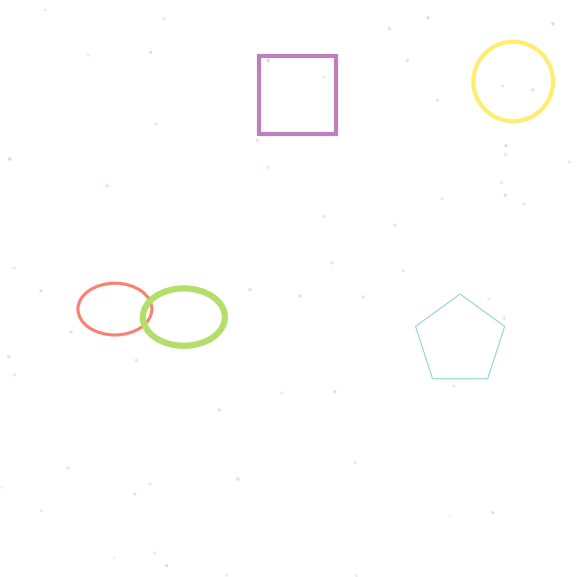[{"shape": "pentagon", "thickness": 0.5, "radius": 0.41, "center": [0.797, 0.409]}, {"shape": "oval", "thickness": 1.5, "radius": 0.32, "center": [0.199, 0.464]}, {"shape": "oval", "thickness": 3, "radius": 0.35, "center": [0.318, 0.45]}, {"shape": "square", "thickness": 2, "radius": 0.34, "center": [0.516, 0.835]}, {"shape": "circle", "thickness": 2, "radius": 0.34, "center": [0.889, 0.858]}]